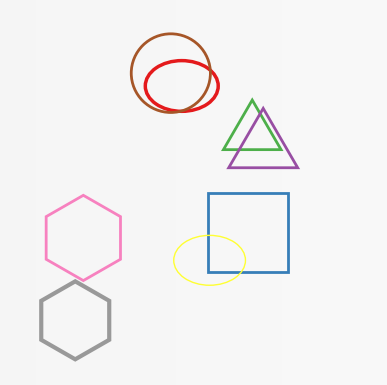[{"shape": "oval", "thickness": 2.5, "radius": 0.47, "center": [0.469, 0.777]}, {"shape": "square", "thickness": 2, "radius": 0.52, "center": [0.64, 0.397]}, {"shape": "triangle", "thickness": 2, "radius": 0.43, "center": [0.651, 0.654]}, {"shape": "triangle", "thickness": 2, "radius": 0.51, "center": [0.679, 0.616]}, {"shape": "oval", "thickness": 1, "radius": 0.46, "center": [0.541, 0.324]}, {"shape": "circle", "thickness": 2, "radius": 0.51, "center": [0.441, 0.81]}, {"shape": "hexagon", "thickness": 2, "radius": 0.55, "center": [0.215, 0.382]}, {"shape": "hexagon", "thickness": 3, "radius": 0.51, "center": [0.194, 0.168]}]